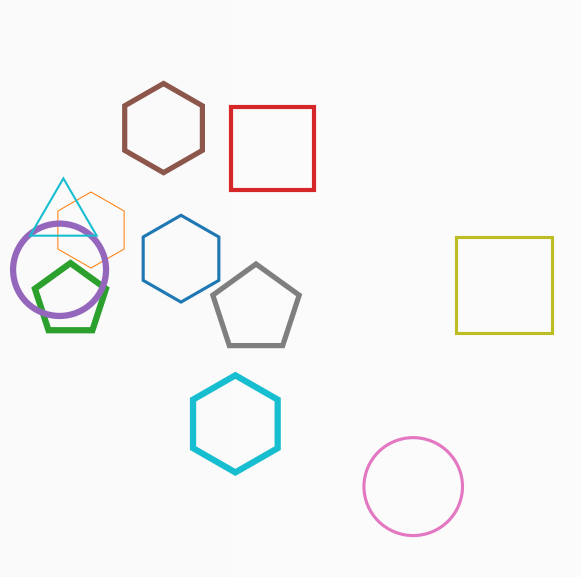[{"shape": "hexagon", "thickness": 1.5, "radius": 0.38, "center": [0.311, 0.551]}, {"shape": "hexagon", "thickness": 0.5, "radius": 0.33, "center": [0.157, 0.601]}, {"shape": "pentagon", "thickness": 3, "radius": 0.32, "center": [0.121, 0.479]}, {"shape": "square", "thickness": 2, "radius": 0.36, "center": [0.47, 0.742]}, {"shape": "circle", "thickness": 3, "radius": 0.4, "center": [0.102, 0.532]}, {"shape": "hexagon", "thickness": 2.5, "radius": 0.39, "center": [0.281, 0.777]}, {"shape": "circle", "thickness": 1.5, "radius": 0.42, "center": [0.711, 0.157]}, {"shape": "pentagon", "thickness": 2.5, "radius": 0.39, "center": [0.44, 0.464]}, {"shape": "square", "thickness": 1.5, "radius": 0.41, "center": [0.867, 0.505]}, {"shape": "hexagon", "thickness": 3, "radius": 0.42, "center": [0.405, 0.265]}, {"shape": "triangle", "thickness": 1, "radius": 0.33, "center": [0.109, 0.624]}]